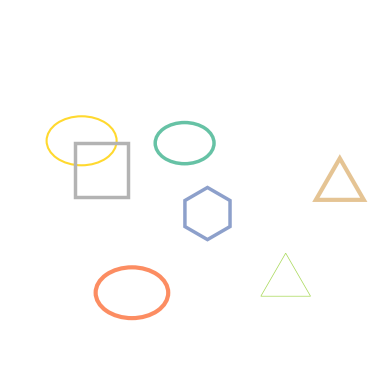[{"shape": "oval", "thickness": 2.5, "radius": 0.38, "center": [0.48, 0.628]}, {"shape": "oval", "thickness": 3, "radius": 0.47, "center": [0.343, 0.24]}, {"shape": "hexagon", "thickness": 2.5, "radius": 0.34, "center": [0.539, 0.445]}, {"shape": "triangle", "thickness": 0.5, "radius": 0.37, "center": [0.742, 0.268]}, {"shape": "oval", "thickness": 1.5, "radius": 0.45, "center": [0.212, 0.634]}, {"shape": "triangle", "thickness": 3, "radius": 0.36, "center": [0.883, 0.517]}, {"shape": "square", "thickness": 2.5, "radius": 0.35, "center": [0.264, 0.559]}]